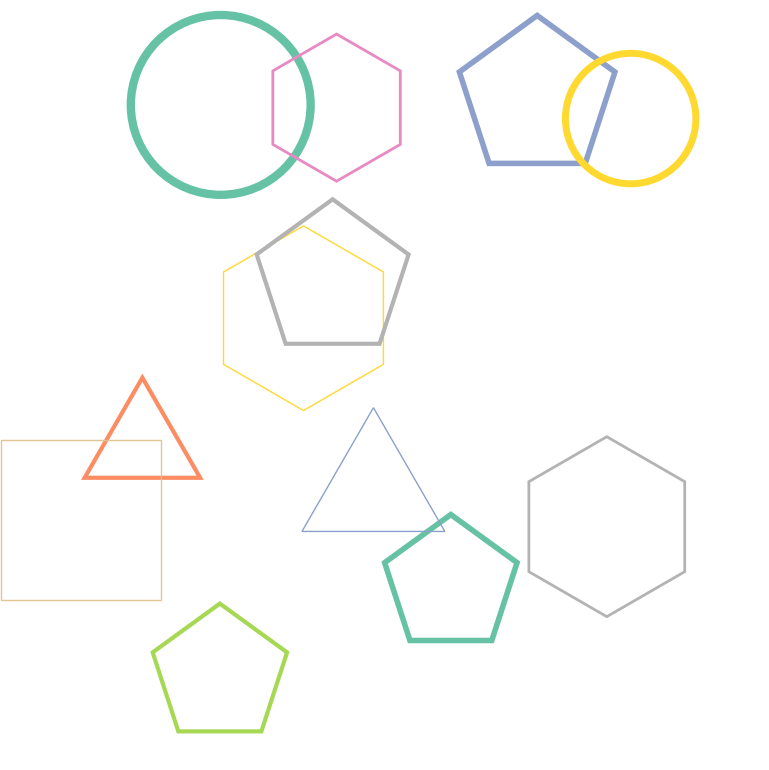[{"shape": "pentagon", "thickness": 2, "radius": 0.45, "center": [0.586, 0.241]}, {"shape": "circle", "thickness": 3, "radius": 0.58, "center": [0.287, 0.864]}, {"shape": "triangle", "thickness": 1.5, "radius": 0.43, "center": [0.185, 0.423]}, {"shape": "pentagon", "thickness": 2, "radius": 0.53, "center": [0.698, 0.874]}, {"shape": "triangle", "thickness": 0.5, "radius": 0.54, "center": [0.485, 0.363]}, {"shape": "hexagon", "thickness": 1, "radius": 0.48, "center": [0.437, 0.86]}, {"shape": "pentagon", "thickness": 1.5, "radius": 0.46, "center": [0.286, 0.124]}, {"shape": "circle", "thickness": 2.5, "radius": 0.42, "center": [0.819, 0.846]}, {"shape": "hexagon", "thickness": 0.5, "radius": 0.6, "center": [0.394, 0.587]}, {"shape": "square", "thickness": 0.5, "radius": 0.52, "center": [0.105, 0.324]}, {"shape": "hexagon", "thickness": 1, "radius": 0.58, "center": [0.788, 0.316]}, {"shape": "pentagon", "thickness": 1.5, "radius": 0.52, "center": [0.432, 0.637]}]